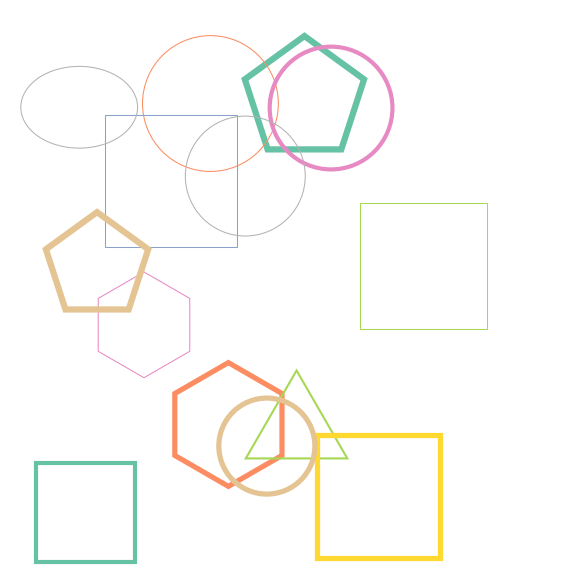[{"shape": "square", "thickness": 2, "radius": 0.43, "center": [0.148, 0.112]}, {"shape": "pentagon", "thickness": 3, "radius": 0.54, "center": [0.527, 0.828]}, {"shape": "circle", "thickness": 0.5, "radius": 0.59, "center": [0.364, 0.82]}, {"shape": "hexagon", "thickness": 2.5, "radius": 0.54, "center": [0.395, 0.264]}, {"shape": "square", "thickness": 0.5, "radius": 0.57, "center": [0.297, 0.685]}, {"shape": "circle", "thickness": 2, "radius": 0.53, "center": [0.573, 0.812]}, {"shape": "hexagon", "thickness": 0.5, "radius": 0.46, "center": [0.249, 0.437]}, {"shape": "triangle", "thickness": 1, "radius": 0.51, "center": [0.514, 0.256]}, {"shape": "square", "thickness": 0.5, "radius": 0.55, "center": [0.733, 0.538]}, {"shape": "square", "thickness": 2.5, "radius": 0.53, "center": [0.655, 0.14]}, {"shape": "circle", "thickness": 2.5, "radius": 0.42, "center": [0.462, 0.227]}, {"shape": "pentagon", "thickness": 3, "radius": 0.47, "center": [0.168, 0.539]}, {"shape": "circle", "thickness": 0.5, "radius": 0.52, "center": [0.425, 0.694]}, {"shape": "oval", "thickness": 0.5, "radius": 0.51, "center": [0.137, 0.813]}]